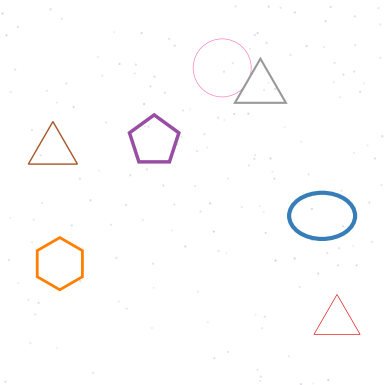[{"shape": "triangle", "thickness": 0.5, "radius": 0.35, "center": [0.875, 0.166]}, {"shape": "oval", "thickness": 3, "radius": 0.43, "center": [0.837, 0.439]}, {"shape": "pentagon", "thickness": 2.5, "radius": 0.34, "center": [0.4, 0.634]}, {"shape": "hexagon", "thickness": 2, "radius": 0.34, "center": [0.155, 0.315]}, {"shape": "triangle", "thickness": 1, "radius": 0.37, "center": [0.137, 0.611]}, {"shape": "circle", "thickness": 0.5, "radius": 0.38, "center": [0.577, 0.824]}, {"shape": "triangle", "thickness": 1.5, "radius": 0.38, "center": [0.676, 0.771]}]